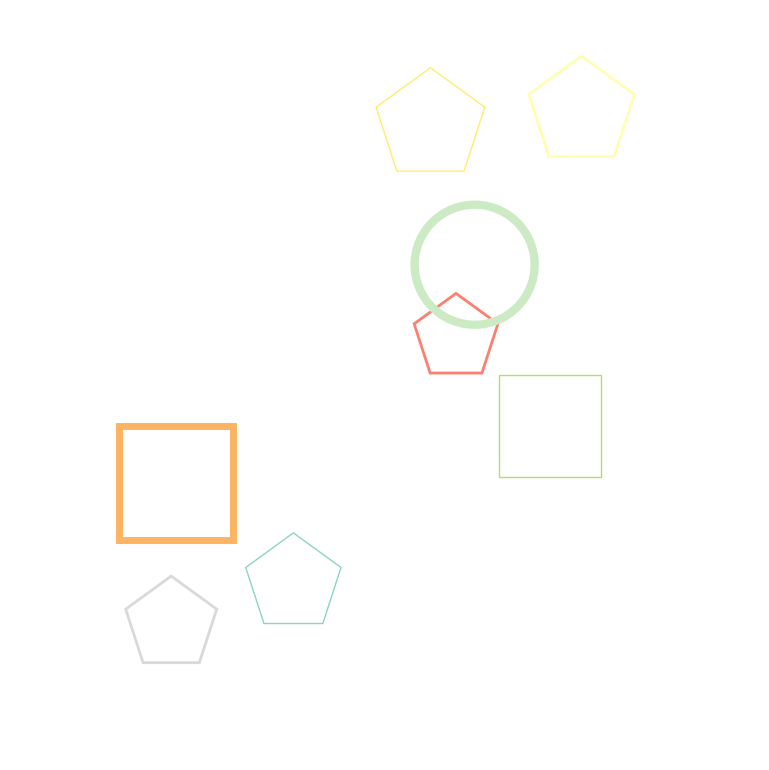[{"shape": "pentagon", "thickness": 0.5, "radius": 0.33, "center": [0.381, 0.243]}, {"shape": "pentagon", "thickness": 1, "radius": 0.36, "center": [0.755, 0.855]}, {"shape": "pentagon", "thickness": 1, "radius": 0.29, "center": [0.592, 0.562]}, {"shape": "square", "thickness": 2.5, "radius": 0.37, "center": [0.229, 0.373]}, {"shape": "square", "thickness": 0.5, "radius": 0.33, "center": [0.714, 0.447]}, {"shape": "pentagon", "thickness": 1, "radius": 0.31, "center": [0.222, 0.19]}, {"shape": "circle", "thickness": 3, "radius": 0.39, "center": [0.616, 0.656]}, {"shape": "pentagon", "thickness": 0.5, "radius": 0.37, "center": [0.559, 0.838]}]